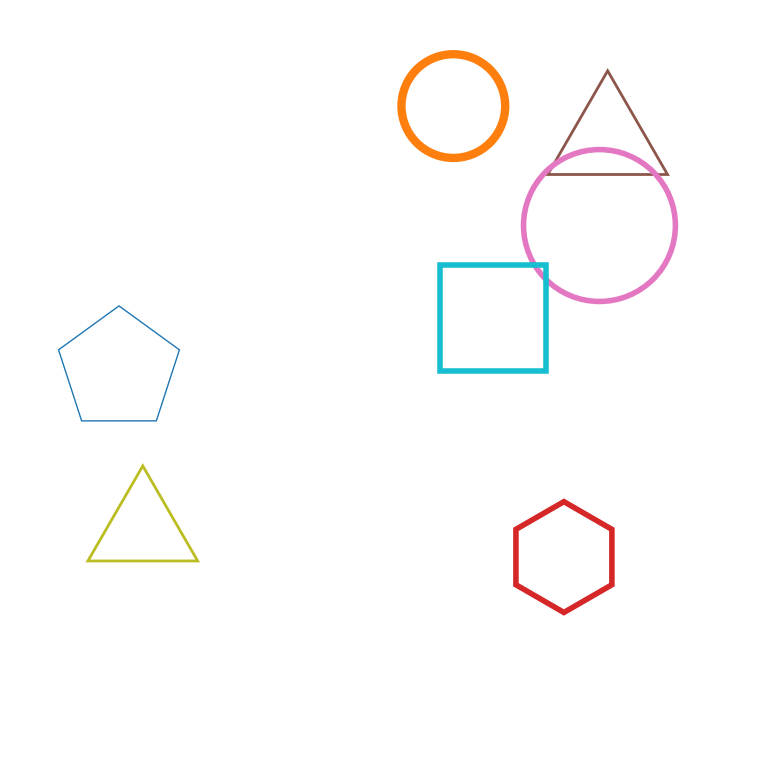[{"shape": "pentagon", "thickness": 0.5, "radius": 0.41, "center": [0.155, 0.52]}, {"shape": "circle", "thickness": 3, "radius": 0.34, "center": [0.589, 0.862]}, {"shape": "hexagon", "thickness": 2, "radius": 0.36, "center": [0.732, 0.277]}, {"shape": "triangle", "thickness": 1, "radius": 0.45, "center": [0.789, 0.818]}, {"shape": "circle", "thickness": 2, "radius": 0.49, "center": [0.779, 0.707]}, {"shape": "triangle", "thickness": 1, "radius": 0.41, "center": [0.185, 0.313]}, {"shape": "square", "thickness": 2, "radius": 0.34, "center": [0.641, 0.587]}]